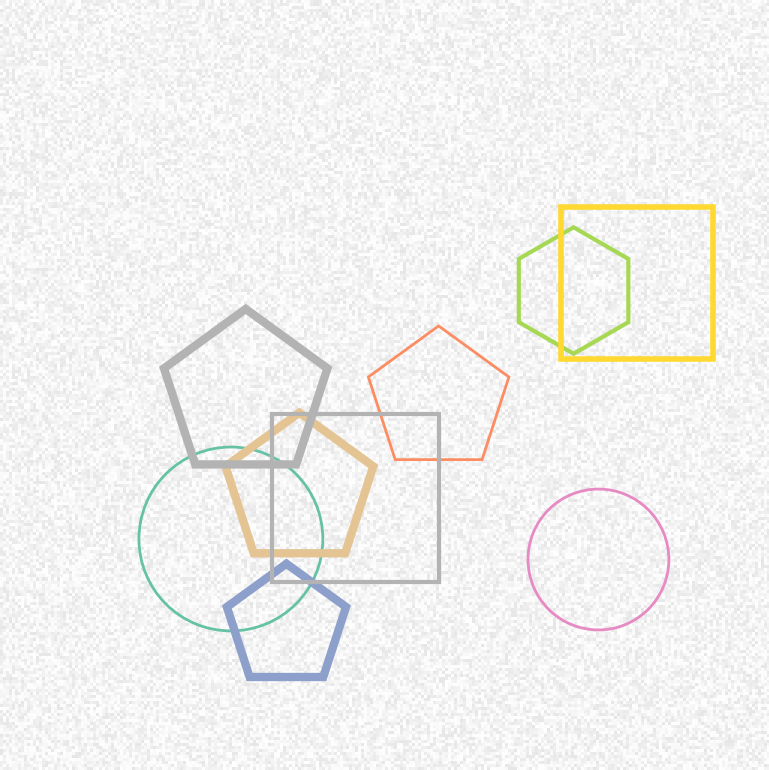[{"shape": "circle", "thickness": 1, "radius": 0.6, "center": [0.3, 0.3]}, {"shape": "pentagon", "thickness": 1, "radius": 0.48, "center": [0.57, 0.481]}, {"shape": "pentagon", "thickness": 3, "radius": 0.41, "center": [0.372, 0.187]}, {"shape": "circle", "thickness": 1, "radius": 0.46, "center": [0.777, 0.273]}, {"shape": "hexagon", "thickness": 1.5, "radius": 0.41, "center": [0.745, 0.623]}, {"shape": "square", "thickness": 2, "radius": 0.49, "center": [0.827, 0.633]}, {"shape": "pentagon", "thickness": 3, "radius": 0.5, "center": [0.389, 0.363]}, {"shape": "pentagon", "thickness": 3, "radius": 0.56, "center": [0.319, 0.487]}, {"shape": "square", "thickness": 1.5, "radius": 0.54, "center": [0.462, 0.353]}]